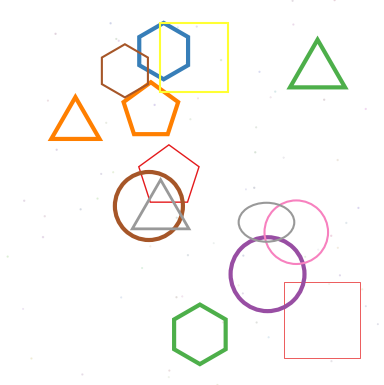[{"shape": "pentagon", "thickness": 1, "radius": 0.41, "center": [0.439, 0.541]}, {"shape": "square", "thickness": 0.5, "radius": 0.49, "center": [0.836, 0.169]}, {"shape": "hexagon", "thickness": 3, "radius": 0.37, "center": [0.425, 0.867]}, {"shape": "triangle", "thickness": 3, "radius": 0.41, "center": [0.825, 0.814]}, {"shape": "hexagon", "thickness": 3, "radius": 0.39, "center": [0.519, 0.132]}, {"shape": "circle", "thickness": 3, "radius": 0.48, "center": [0.695, 0.288]}, {"shape": "triangle", "thickness": 3, "radius": 0.36, "center": [0.196, 0.675]}, {"shape": "pentagon", "thickness": 3, "radius": 0.37, "center": [0.392, 0.712]}, {"shape": "square", "thickness": 1.5, "radius": 0.44, "center": [0.505, 0.851]}, {"shape": "hexagon", "thickness": 1.5, "radius": 0.35, "center": [0.324, 0.816]}, {"shape": "circle", "thickness": 3, "radius": 0.44, "center": [0.387, 0.465]}, {"shape": "circle", "thickness": 1.5, "radius": 0.41, "center": [0.77, 0.397]}, {"shape": "triangle", "thickness": 2, "radius": 0.42, "center": [0.417, 0.448]}, {"shape": "oval", "thickness": 1.5, "radius": 0.36, "center": [0.692, 0.423]}]